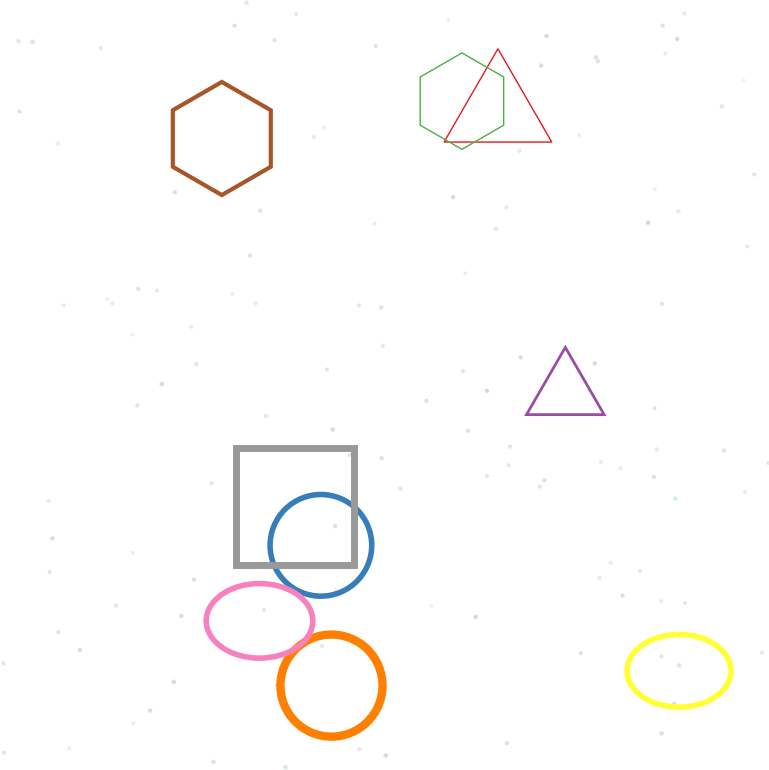[{"shape": "triangle", "thickness": 0.5, "radius": 0.4, "center": [0.647, 0.856]}, {"shape": "circle", "thickness": 2, "radius": 0.33, "center": [0.417, 0.292]}, {"shape": "hexagon", "thickness": 0.5, "radius": 0.31, "center": [0.6, 0.869]}, {"shape": "triangle", "thickness": 1, "radius": 0.29, "center": [0.734, 0.491]}, {"shape": "circle", "thickness": 3, "radius": 0.33, "center": [0.43, 0.11]}, {"shape": "oval", "thickness": 2, "radius": 0.34, "center": [0.882, 0.129]}, {"shape": "hexagon", "thickness": 1.5, "radius": 0.37, "center": [0.288, 0.82]}, {"shape": "oval", "thickness": 2, "radius": 0.35, "center": [0.337, 0.194]}, {"shape": "square", "thickness": 2.5, "radius": 0.38, "center": [0.383, 0.342]}]